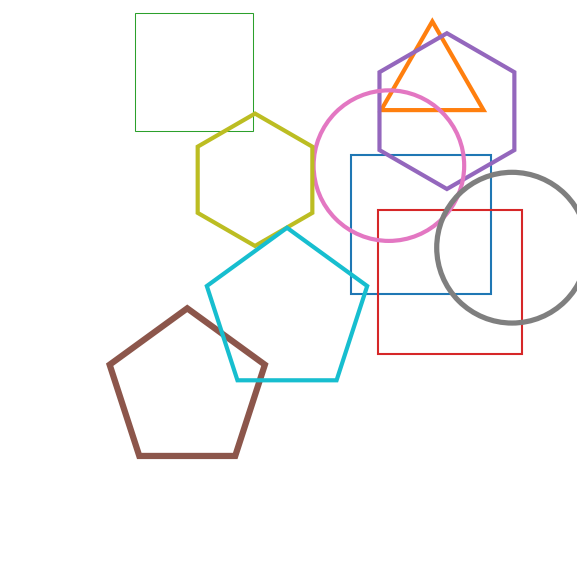[{"shape": "square", "thickness": 1, "radius": 0.6, "center": [0.729, 0.611]}, {"shape": "triangle", "thickness": 2, "radius": 0.51, "center": [0.749, 0.86]}, {"shape": "square", "thickness": 0.5, "radius": 0.51, "center": [0.337, 0.875]}, {"shape": "square", "thickness": 1, "radius": 0.62, "center": [0.779, 0.511]}, {"shape": "hexagon", "thickness": 2, "radius": 0.67, "center": [0.774, 0.807]}, {"shape": "pentagon", "thickness": 3, "radius": 0.71, "center": [0.324, 0.324]}, {"shape": "circle", "thickness": 2, "radius": 0.65, "center": [0.673, 0.712]}, {"shape": "circle", "thickness": 2.5, "radius": 0.65, "center": [0.887, 0.57]}, {"shape": "hexagon", "thickness": 2, "radius": 0.57, "center": [0.442, 0.688]}, {"shape": "pentagon", "thickness": 2, "radius": 0.73, "center": [0.497, 0.459]}]